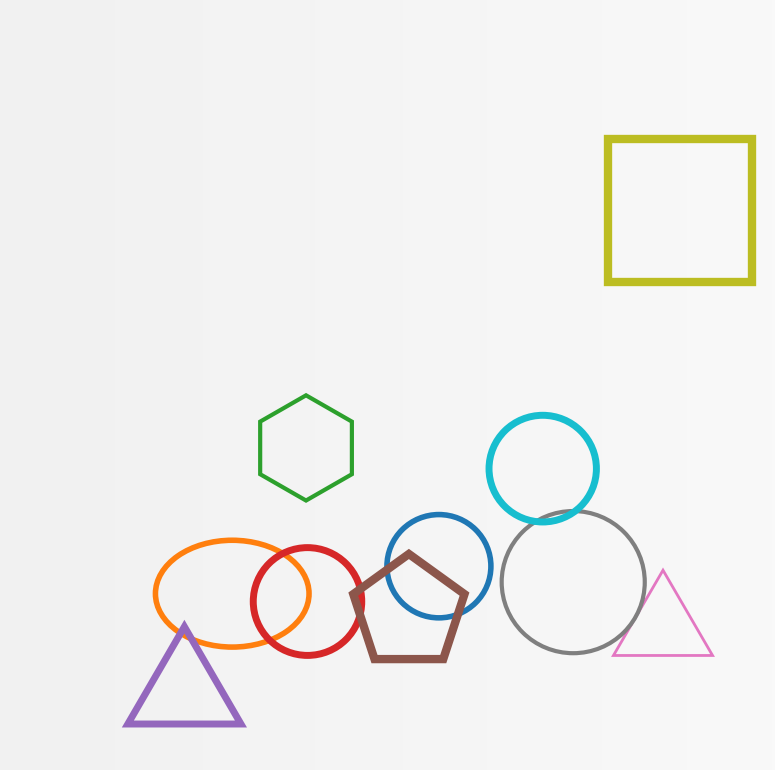[{"shape": "circle", "thickness": 2, "radius": 0.34, "center": [0.566, 0.265]}, {"shape": "oval", "thickness": 2, "radius": 0.5, "center": [0.3, 0.229]}, {"shape": "hexagon", "thickness": 1.5, "radius": 0.34, "center": [0.395, 0.418]}, {"shape": "circle", "thickness": 2.5, "radius": 0.35, "center": [0.397, 0.219]}, {"shape": "triangle", "thickness": 2.5, "radius": 0.42, "center": [0.238, 0.102]}, {"shape": "pentagon", "thickness": 3, "radius": 0.38, "center": [0.528, 0.205]}, {"shape": "triangle", "thickness": 1, "radius": 0.37, "center": [0.855, 0.186]}, {"shape": "circle", "thickness": 1.5, "radius": 0.46, "center": [0.74, 0.244]}, {"shape": "square", "thickness": 3, "radius": 0.46, "center": [0.878, 0.727]}, {"shape": "circle", "thickness": 2.5, "radius": 0.35, "center": [0.7, 0.391]}]